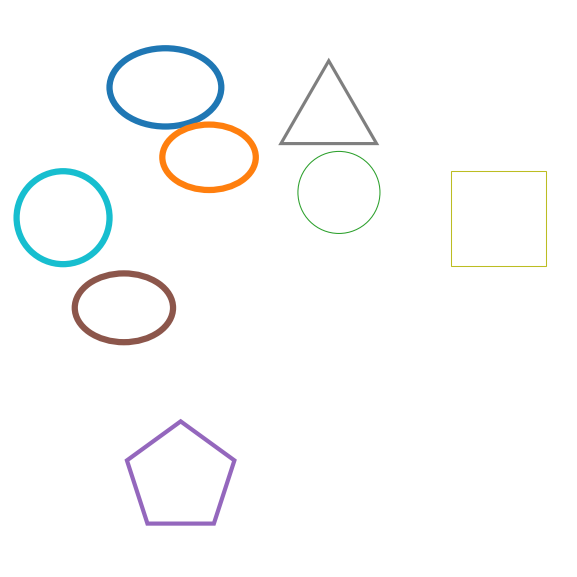[{"shape": "oval", "thickness": 3, "radius": 0.48, "center": [0.286, 0.848]}, {"shape": "oval", "thickness": 3, "radius": 0.4, "center": [0.362, 0.727]}, {"shape": "circle", "thickness": 0.5, "radius": 0.36, "center": [0.587, 0.666]}, {"shape": "pentagon", "thickness": 2, "radius": 0.49, "center": [0.313, 0.172]}, {"shape": "oval", "thickness": 3, "radius": 0.43, "center": [0.215, 0.466]}, {"shape": "triangle", "thickness": 1.5, "radius": 0.48, "center": [0.569, 0.798]}, {"shape": "square", "thickness": 0.5, "radius": 0.41, "center": [0.863, 0.622]}, {"shape": "circle", "thickness": 3, "radius": 0.4, "center": [0.109, 0.622]}]